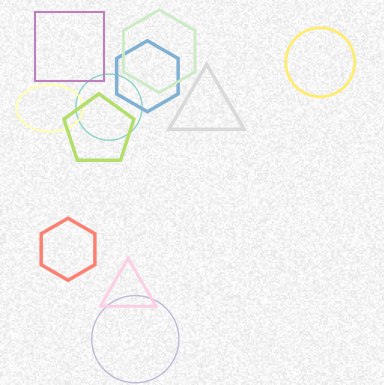[{"shape": "circle", "thickness": 1, "radius": 0.43, "center": [0.283, 0.722]}, {"shape": "oval", "thickness": 1.5, "radius": 0.44, "center": [0.13, 0.719]}, {"shape": "circle", "thickness": 1, "radius": 0.57, "center": [0.352, 0.119]}, {"shape": "hexagon", "thickness": 2.5, "radius": 0.4, "center": [0.177, 0.353]}, {"shape": "hexagon", "thickness": 2.5, "radius": 0.46, "center": [0.383, 0.802]}, {"shape": "pentagon", "thickness": 2.5, "radius": 0.48, "center": [0.257, 0.661]}, {"shape": "triangle", "thickness": 2, "radius": 0.42, "center": [0.333, 0.246]}, {"shape": "triangle", "thickness": 2.5, "radius": 0.56, "center": [0.537, 0.72]}, {"shape": "square", "thickness": 1.5, "radius": 0.45, "center": [0.181, 0.879]}, {"shape": "hexagon", "thickness": 2, "radius": 0.54, "center": [0.414, 0.867]}, {"shape": "circle", "thickness": 2, "radius": 0.45, "center": [0.832, 0.838]}]